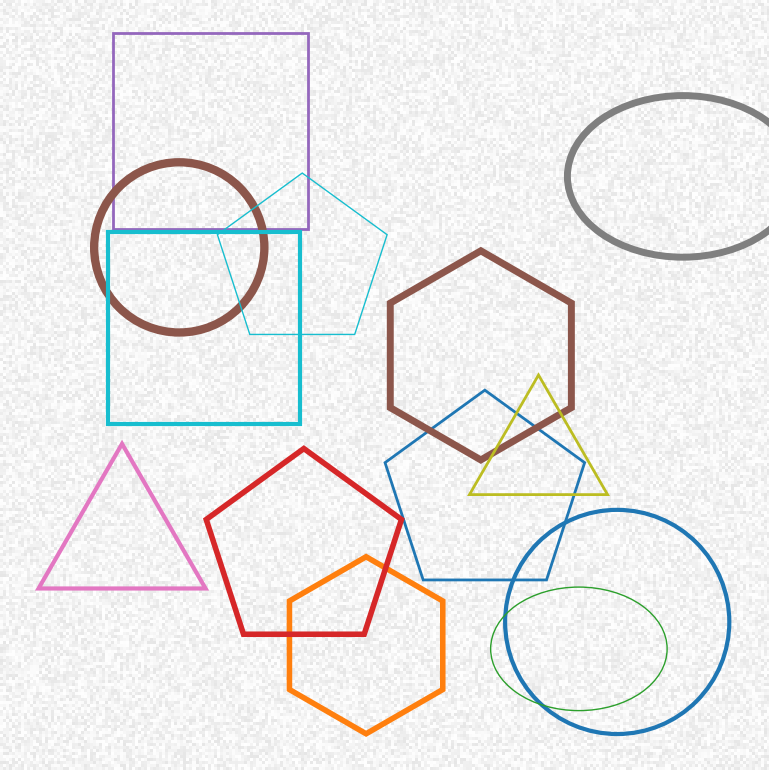[{"shape": "circle", "thickness": 1.5, "radius": 0.73, "center": [0.802, 0.192]}, {"shape": "pentagon", "thickness": 1, "radius": 0.68, "center": [0.63, 0.357]}, {"shape": "hexagon", "thickness": 2, "radius": 0.57, "center": [0.475, 0.162]}, {"shape": "oval", "thickness": 0.5, "radius": 0.57, "center": [0.752, 0.157]}, {"shape": "pentagon", "thickness": 2, "radius": 0.67, "center": [0.395, 0.284]}, {"shape": "square", "thickness": 1, "radius": 0.63, "center": [0.273, 0.83]}, {"shape": "circle", "thickness": 3, "radius": 0.55, "center": [0.233, 0.679]}, {"shape": "hexagon", "thickness": 2.5, "radius": 0.68, "center": [0.624, 0.538]}, {"shape": "triangle", "thickness": 1.5, "radius": 0.63, "center": [0.158, 0.298]}, {"shape": "oval", "thickness": 2.5, "radius": 0.75, "center": [0.887, 0.771]}, {"shape": "triangle", "thickness": 1, "radius": 0.52, "center": [0.699, 0.409]}, {"shape": "pentagon", "thickness": 0.5, "radius": 0.58, "center": [0.393, 0.659]}, {"shape": "square", "thickness": 1.5, "radius": 0.62, "center": [0.265, 0.574]}]